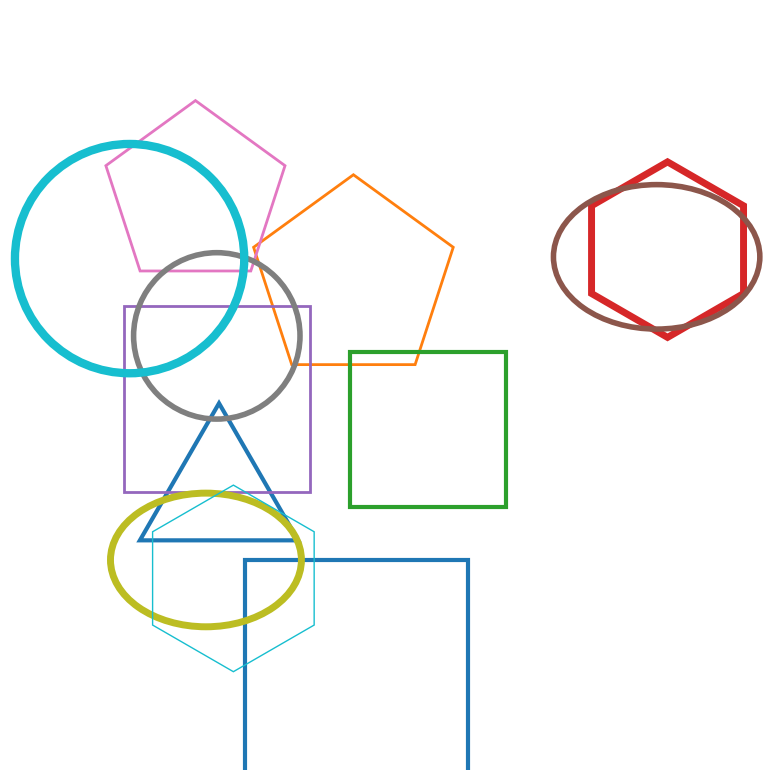[{"shape": "square", "thickness": 1.5, "radius": 0.73, "center": [0.463, 0.127]}, {"shape": "triangle", "thickness": 1.5, "radius": 0.59, "center": [0.284, 0.358]}, {"shape": "pentagon", "thickness": 1, "radius": 0.68, "center": [0.459, 0.637]}, {"shape": "square", "thickness": 1.5, "radius": 0.5, "center": [0.556, 0.442]}, {"shape": "hexagon", "thickness": 2.5, "radius": 0.57, "center": [0.867, 0.676]}, {"shape": "square", "thickness": 1, "radius": 0.6, "center": [0.281, 0.482]}, {"shape": "oval", "thickness": 2, "radius": 0.67, "center": [0.853, 0.666]}, {"shape": "pentagon", "thickness": 1, "radius": 0.61, "center": [0.254, 0.747]}, {"shape": "circle", "thickness": 2, "radius": 0.54, "center": [0.282, 0.564]}, {"shape": "oval", "thickness": 2.5, "radius": 0.62, "center": [0.267, 0.273]}, {"shape": "circle", "thickness": 3, "radius": 0.74, "center": [0.168, 0.664]}, {"shape": "hexagon", "thickness": 0.5, "radius": 0.61, "center": [0.303, 0.249]}]